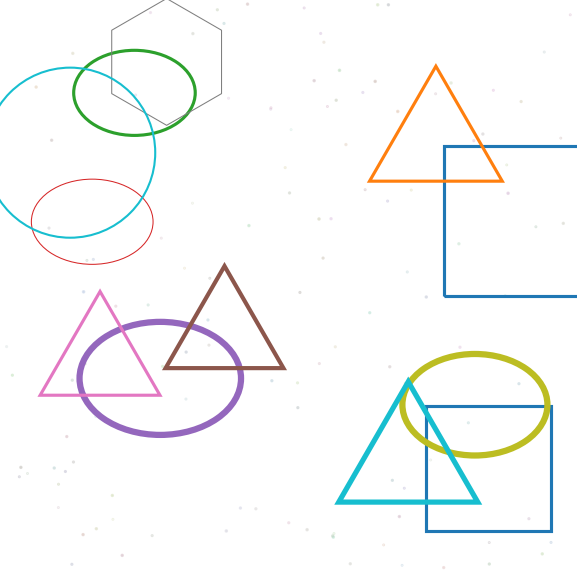[{"shape": "square", "thickness": 1.5, "radius": 0.54, "center": [0.845, 0.188]}, {"shape": "square", "thickness": 1.5, "radius": 0.65, "center": [0.899, 0.616]}, {"shape": "triangle", "thickness": 1.5, "radius": 0.66, "center": [0.755, 0.752]}, {"shape": "oval", "thickness": 1.5, "radius": 0.53, "center": [0.233, 0.838]}, {"shape": "oval", "thickness": 0.5, "radius": 0.53, "center": [0.16, 0.615]}, {"shape": "oval", "thickness": 3, "radius": 0.7, "center": [0.278, 0.344]}, {"shape": "triangle", "thickness": 2, "radius": 0.59, "center": [0.389, 0.421]}, {"shape": "triangle", "thickness": 1.5, "radius": 0.6, "center": [0.173, 0.375]}, {"shape": "hexagon", "thickness": 0.5, "radius": 0.55, "center": [0.289, 0.892]}, {"shape": "oval", "thickness": 3, "radius": 0.63, "center": [0.822, 0.298]}, {"shape": "circle", "thickness": 1, "radius": 0.74, "center": [0.122, 0.735]}, {"shape": "triangle", "thickness": 2.5, "radius": 0.69, "center": [0.707, 0.199]}]